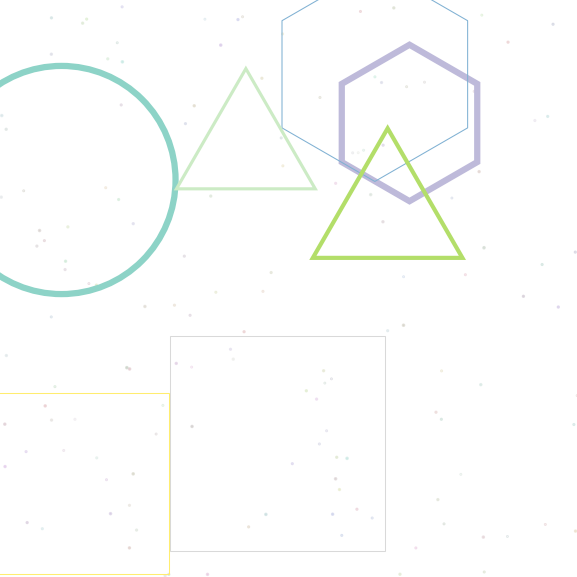[{"shape": "circle", "thickness": 3, "radius": 0.99, "center": [0.106, 0.687]}, {"shape": "hexagon", "thickness": 3, "radius": 0.68, "center": [0.709, 0.786]}, {"shape": "hexagon", "thickness": 0.5, "radius": 0.93, "center": [0.649, 0.871]}, {"shape": "triangle", "thickness": 2, "radius": 0.75, "center": [0.671, 0.627]}, {"shape": "square", "thickness": 0.5, "radius": 0.93, "center": [0.48, 0.231]}, {"shape": "triangle", "thickness": 1.5, "radius": 0.69, "center": [0.426, 0.742]}, {"shape": "square", "thickness": 0.5, "radius": 0.78, "center": [0.137, 0.162]}]